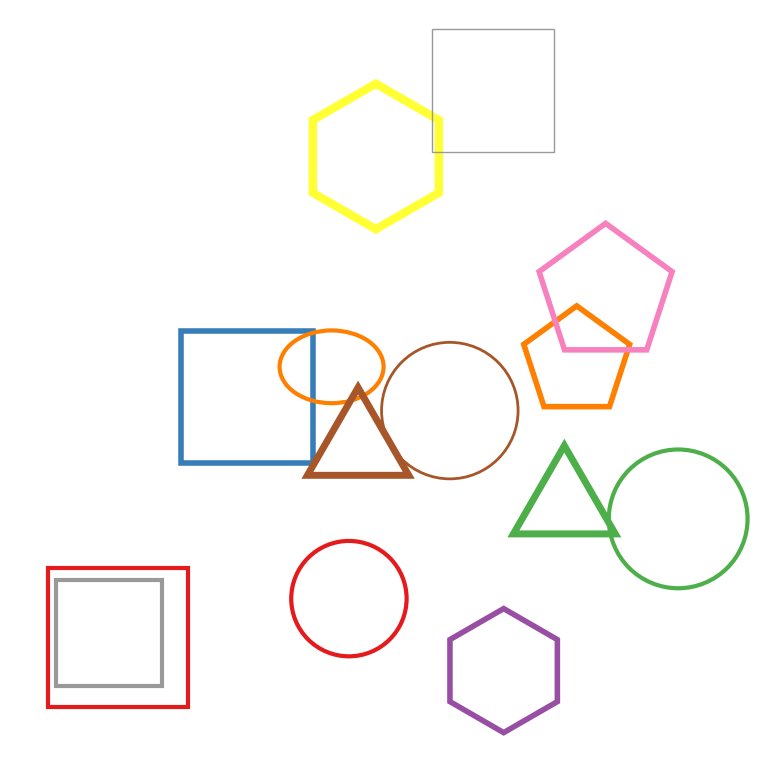[{"shape": "square", "thickness": 1.5, "radius": 0.45, "center": [0.153, 0.172]}, {"shape": "circle", "thickness": 1.5, "radius": 0.37, "center": [0.453, 0.223]}, {"shape": "square", "thickness": 2, "radius": 0.43, "center": [0.321, 0.484]}, {"shape": "triangle", "thickness": 2.5, "radius": 0.38, "center": [0.733, 0.345]}, {"shape": "circle", "thickness": 1.5, "radius": 0.45, "center": [0.881, 0.326]}, {"shape": "hexagon", "thickness": 2, "radius": 0.4, "center": [0.654, 0.129]}, {"shape": "oval", "thickness": 1.5, "radius": 0.34, "center": [0.431, 0.524]}, {"shape": "pentagon", "thickness": 2, "radius": 0.36, "center": [0.749, 0.53]}, {"shape": "hexagon", "thickness": 3, "radius": 0.47, "center": [0.488, 0.797]}, {"shape": "circle", "thickness": 1, "radius": 0.44, "center": [0.584, 0.467]}, {"shape": "triangle", "thickness": 2.5, "radius": 0.38, "center": [0.465, 0.421]}, {"shape": "pentagon", "thickness": 2, "radius": 0.45, "center": [0.787, 0.619]}, {"shape": "square", "thickness": 0.5, "radius": 0.4, "center": [0.641, 0.882]}, {"shape": "square", "thickness": 1.5, "radius": 0.34, "center": [0.142, 0.177]}]